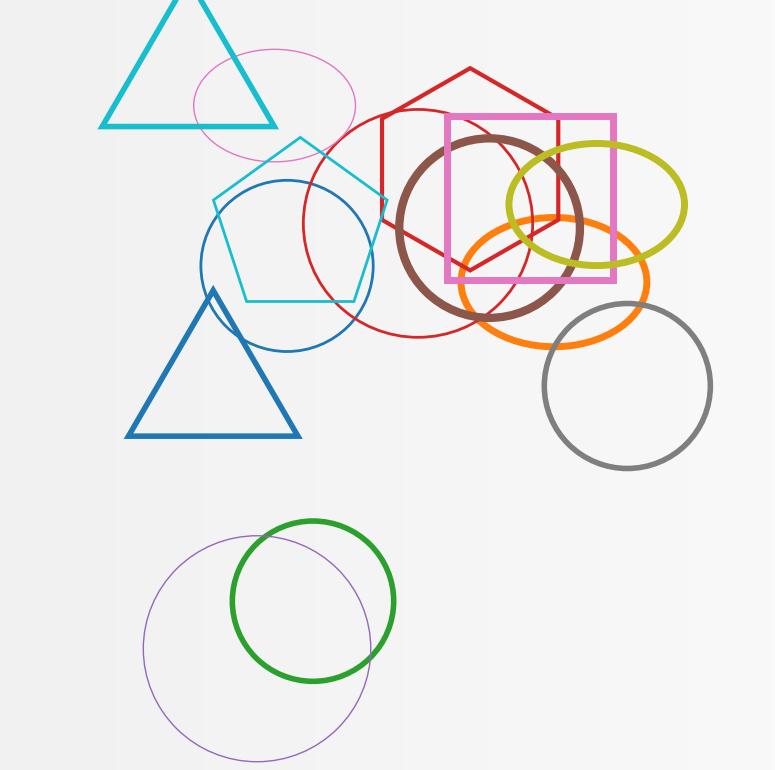[{"shape": "circle", "thickness": 1, "radius": 0.56, "center": [0.37, 0.655]}, {"shape": "triangle", "thickness": 2, "radius": 0.63, "center": [0.275, 0.497]}, {"shape": "oval", "thickness": 2.5, "radius": 0.6, "center": [0.715, 0.634]}, {"shape": "circle", "thickness": 2, "radius": 0.52, "center": [0.404, 0.219]}, {"shape": "circle", "thickness": 1, "radius": 0.74, "center": [0.539, 0.71]}, {"shape": "hexagon", "thickness": 1.5, "radius": 0.66, "center": [0.607, 0.78]}, {"shape": "circle", "thickness": 0.5, "radius": 0.73, "center": [0.332, 0.157]}, {"shape": "circle", "thickness": 3, "radius": 0.58, "center": [0.632, 0.704]}, {"shape": "square", "thickness": 2.5, "radius": 0.53, "center": [0.684, 0.743]}, {"shape": "oval", "thickness": 0.5, "radius": 0.52, "center": [0.354, 0.863]}, {"shape": "circle", "thickness": 2, "radius": 0.54, "center": [0.809, 0.499]}, {"shape": "oval", "thickness": 2.5, "radius": 0.57, "center": [0.77, 0.734]}, {"shape": "triangle", "thickness": 2, "radius": 0.64, "center": [0.243, 0.9]}, {"shape": "pentagon", "thickness": 1, "radius": 0.59, "center": [0.387, 0.704]}]